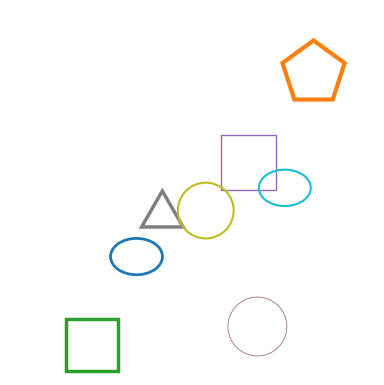[{"shape": "oval", "thickness": 2, "radius": 0.34, "center": [0.355, 0.334]}, {"shape": "pentagon", "thickness": 3, "radius": 0.42, "center": [0.814, 0.81]}, {"shape": "square", "thickness": 2.5, "radius": 0.34, "center": [0.239, 0.105]}, {"shape": "square", "thickness": 1, "radius": 0.36, "center": [0.647, 0.579]}, {"shape": "circle", "thickness": 0.5, "radius": 0.38, "center": [0.669, 0.152]}, {"shape": "triangle", "thickness": 2.5, "radius": 0.31, "center": [0.422, 0.442]}, {"shape": "circle", "thickness": 1.5, "radius": 0.36, "center": [0.534, 0.453]}, {"shape": "oval", "thickness": 1.5, "radius": 0.34, "center": [0.74, 0.512]}]